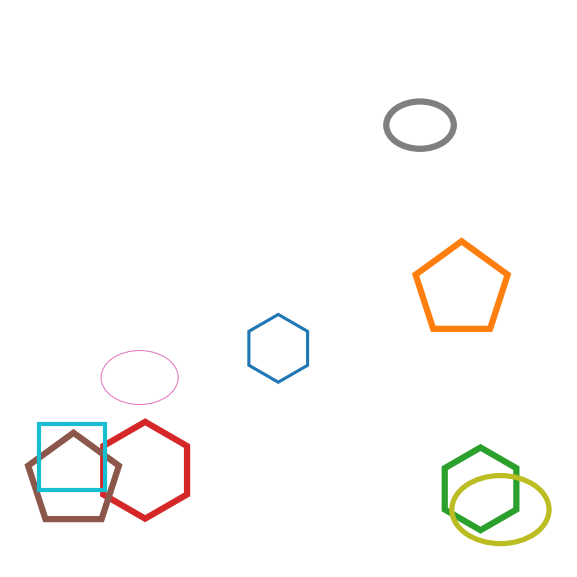[{"shape": "hexagon", "thickness": 1.5, "radius": 0.29, "center": [0.482, 0.396]}, {"shape": "pentagon", "thickness": 3, "radius": 0.42, "center": [0.799, 0.498]}, {"shape": "hexagon", "thickness": 3, "radius": 0.36, "center": [0.832, 0.153]}, {"shape": "hexagon", "thickness": 3, "radius": 0.42, "center": [0.251, 0.185]}, {"shape": "pentagon", "thickness": 3, "radius": 0.41, "center": [0.127, 0.167]}, {"shape": "oval", "thickness": 0.5, "radius": 0.33, "center": [0.242, 0.345]}, {"shape": "oval", "thickness": 3, "radius": 0.29, "center": [0.727, 0.782]}, {"shape": "oval", "thickness": 2.5, "radius": 0.42, "center": [0.867, 0.117]}, {"shape": "square", "thickness": 2, "radius": 0.29, "center": [0.125, 0.208]}]